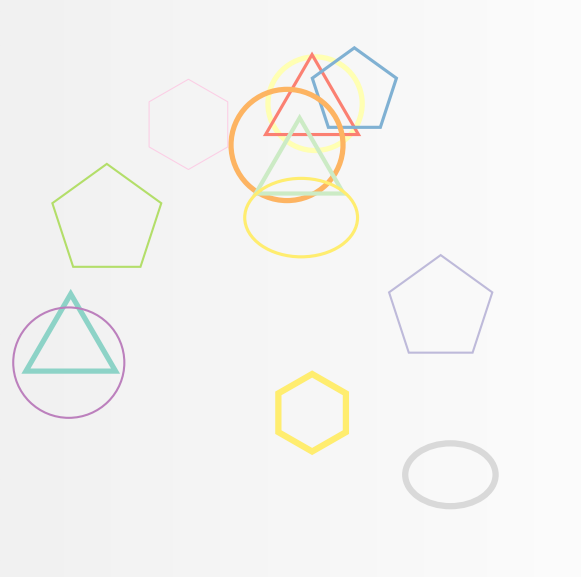[{"shape": "triangle", "thickness": 2.5, "radius": 0.45, "center": [0.122, 0.401]}, {"shape": "circle", "thickness": 2.5, "radius": 0.41, "center": [0.542, 0.82]}, {"shape": "pentagon", "thickness": 1, "radius": 0.47, "center": [0.758, 0.464]}, {"shape": "triangle", "thickness": 1.5, "radius": 0.46, "center": [0.537, 0.812]}, {"shape": "pentagon", "thickness": 1.5, "radius": 0.38, "center": [0.61, 0.84]}, {"shape": "circle", "thickness": 2.5, "radius": 0.48, "center": [0.494, 0.748]}, {"shape": "pentagon", "thickness": 1, "radius": 0.49, "center": [0.184, 0.617]}, {"shape": "hexagon", "thickness": 0.5, "radius": 0.39, "center": [0.324, 0.784]}, {"shape": "oval", "thickness": 3, "radius": 0.39, "center": [0.775, 0.177]}, {"shape": "circle", "thickness": 1, "radius": 0.48, "center": [0.118, 0.371]}, {"shape": "triangle", "thickness": 2, "radius": 0.44, "center": [0.516, 0.708]}, {"shape": "oval", "thickness": 1.5, "radius": 0.49, "center": [0.518, 0.622]}, {"shape": "hexagon", "thickness": 3, "radius": 0.34, "center": [0.537, 0.284]}]